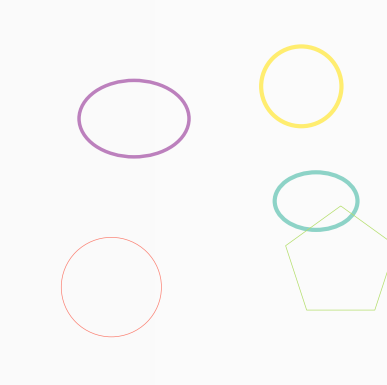[{"shape": "oval", "thickness": 3, "radius": 0.53, "center": [0.816, 0.478]}, {"shape": "circle", "thickness": 0.5, "radius": 0.65, "center": [0.287, 0.254]}, {"shape": "pentagon", "thickness": 0.5, "radius": 0.75, "center": [0.879, 0.316]}, {"shape": "oval", "thickness": 2.5, "radius": 0.71, "center": [0.346, 0.692]}, {"shape": "circle", "thickness": 3, "radius": 0.52, "center": [0.778, 0.776]}]